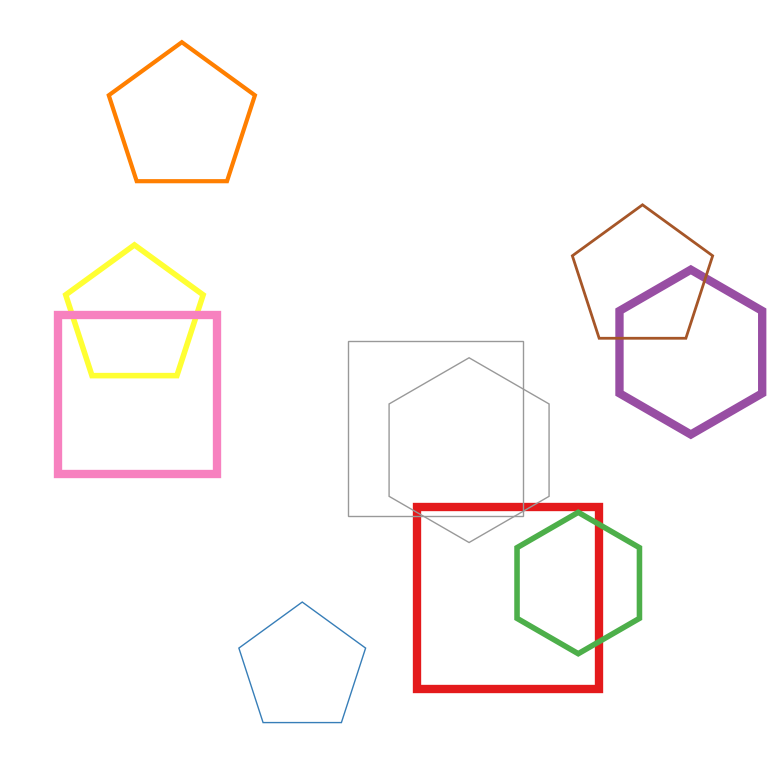[{"shape": "square", "thickness": 3, "radius": 0.59, "center": [0.659, 0.223]}, {"shape": "pentagon", "thickness": 0.5, "radius": 0.43, "center": [0.393, 0.132]}, {"shape": "hexagon", "thickness": 2, "radius": 0.46, "center": [0.751, 0.243]}, {"shape": "hexagon", "thickness": 3, "radius": 0.54, "center": [0.897, 0.543]}, {"shape": "pentagon", "thickness": 1.5, "radius": 0.5, "center": [0.236, 0.845]}, {"shape": "pentagon", "thickness": 2, "radius": 0.47, "center": [0.175, 0.588]}, {"shape": "pentagon", "thickness": 1, "radius": 0.48, "center": [0.834, 0.638]}, {"shape": "square", "thickness": 3, "radius": 0.52, "center": [0.179, 0.488]}, {"shape": "hexagon", "thickness": 0.5, "radius": 0.6, "center": [0.609, 0.415]}, {"shape": "square", "thickness": 0.5, "radius": 0.57, "center": [0.565, 0.443]}]